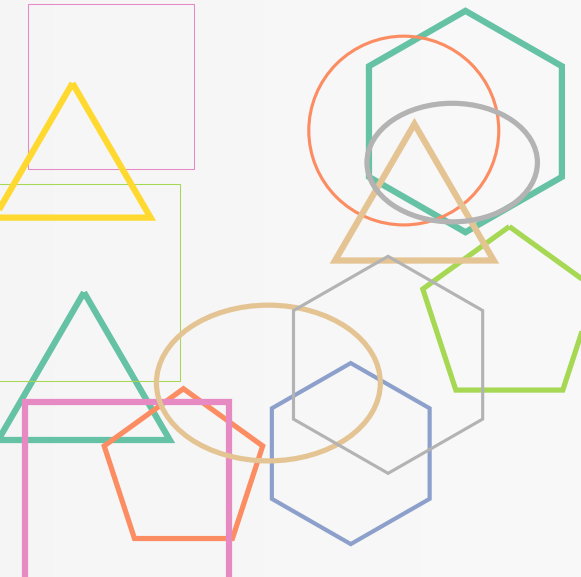[{"shape": "hexagon", "thickness": 3, "radius": 0.96, "center": [0.801, 0.789]}, {"shape": "triangle", "thickness": 3, "radius": 0.85, "center": [0.145, 0.322]}, {"shape": "circle", "thickness": 1.5, "radius": 0.82, "center": [0.695, 0.773]}, {"shape": "pentagon", "thickness": 2.5, "radius": 0.72, "center": [0.316, 0.183]}, {"shape": "hexagon", "thickness": 2, "radius": 0.78, "center": [0.603, 0.214]}, {"shape": "square", "thickness": 3, "radius": 0.88, "center": [0.219, 0.127]}, {"shape": "square", "thickness": 0.5, "radius": 0.71, "center": [0.191, 0.85]}, {"shape": "square", "thickness": 0.5, "radius": 0.85, "center": [0.138, 0.51]}, {"shape": "pentagon", "thickness": 2.5, "radius": 0.78, "center": [0.876, 0.45]}, {"shape": "triangle", "thickness": 3, "radius": 0.78, "center": [0.125, 0.7]}, {"shape": "oval", "thickness": 2.5, "radius": 0.96, "center": [0.462, 0.336]}, {"shape": "triangle", "thickness": 3, "radius": 0.79, "center": [0.713, 0.627]}, {"shape": "hexagon", "thickness": 1.5, "radius": 0.94, "center": [0.668, 0.367]}, {"shape": "oval", "thickness": 2.5, "radius": 0.73, "center": [0.778, 0.718]}]